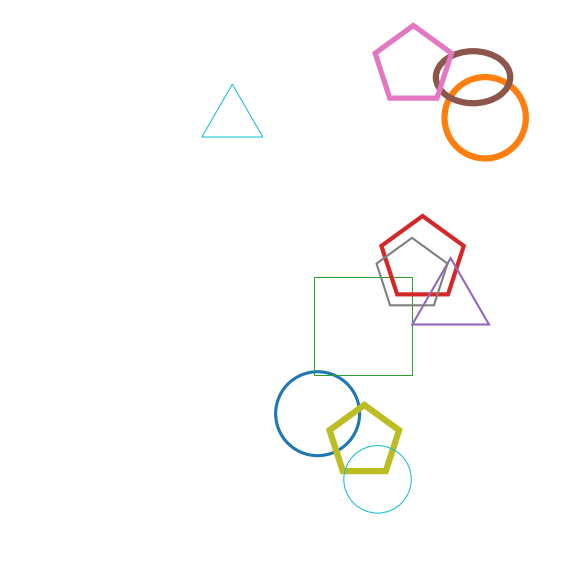[{"shape": "circle", "thickness": 1.5, "radius": 0.36, "center": [0.55, 0.283]}, {"shape": "circle", "thickness": 3, "radius": 0.35, "center": [0.84, 0.795]}, {"shape": "square", "thickness": 0.5, "radius": 0.42, "center": [0.629, 0.434]}, {"shape": "pentagon", "thickness": 2, "radius": 0.38, "center": [0.732, 0.55]}, {"shape": "triangle", "thickness": 1, "radius": 0.38, "center": [0.78, 0.476]}, {"shape": "oval", "thickness": 3, "radius": 0.32, "center": [0.819, 0.865]}, {"shape": "pentagon", "thickness": 2.5, "radius": 0.35, "center": [0.716, 0.885]}, {"shape": "pentagon", "thickness": 1, "radius": 0.32, "center": [0.713, 0.523]}, {"shape": "pentagon", "thickness": 3, "radius": 0.32, "center": [0.631, 0.235]}, {"shape": "circle", "thickness": 0.5, "radius": 0.29, "center": [0.654, 0.169]}, {"shape": "triangle", "thickness": 0.5, "radius": 0.3, "center": [0.402, 0.792]}]